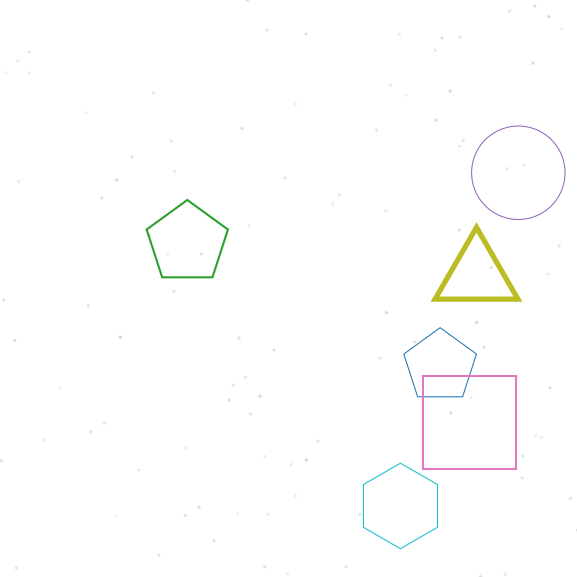[{"shape": "pentagon", "thickness": 0.5, "radius": 0.33, "center": [0.762, 0.366]}, {"shape": "pentagon", "thickness": 1, "radius": 0.37, "center": [0.324, 0.579]}, {"shape": "circle", "thickness": 0.5, "radius": 0.4, "center": [0.898, 0.7]}, {"shape": "square", "thickness": 1, "radius": 0.4, "center": [0.813, 0.267]}, {"shape": "triangle", "thickness": 2.5, "radius": 0.41, "center": [0.825, 0.523]}, {"shape": "hexagon", "thickness": 0.5, "radius": 0.37, "center": [0.693, 0.123]}]